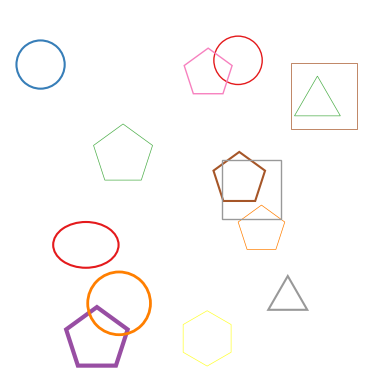[{"shape": "oval", "thickness": 1.5, "radius": 0.42, "center": [0.223, 0.364]}, {"shape": "circle", "thickness": 1, "radius": 0.31, "center": [0.618, 0.843]}, {"shape": "circle", "thickness": 1.5, "radius": 0.31, "center": [0.105, 0.832]}, {"shape": "pentagon", "thickness": 0.5, "radius": 0.4, "center": [0.32, 0.597]}, {"shape": "triangle", "thickness": 0.5, "radius": 0.34, "center": [0.824, 0.734]}, {"shape": "pentagon", "thickness": 3, "radius": 0.42, "center": [0.252, 0.118]}, {"shape": "pentagon", "thickness": 0.5, "radius": 0.32, "center": [0.679, 0.404]}, {"shape": "circle", "thickness": 2, "radius": 0.41, "center": [0.309, 0.212]}, {"shape": "hexagon", "thickness": 0.5, "radius": 0.36, "center": [0.538, 0.121]}, {"shape": "pentagon", "thickness": 1.5, "radius": 0.35, "center": [0.621, 0.535]}, {"shape": "square", "thickness": 0.5, "radius": 0.43, "center": [0.842, 0.751]}, {"shape": "pentagon", "thickness": 1, "radius": 0.33, "center": [0.541, 0.809]}, {"shape": "square", "thickness": 1, "radius": 0.39, "center": [0.653, 0.507]}, {"shape": "triangle", "thickness": 1.5, "radius": 0.29, "center": [0.747, 0.225]}]